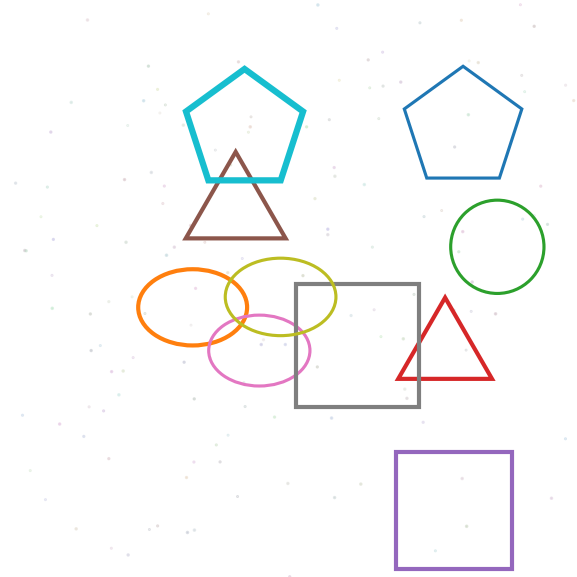[{"shape": "pentagon", "thickness": 1.5, "radius": 0.54, "center": [0.802, 0.777]}, {"shape": "oval", "thickness": 2, "radius": 0.47, "center": [0.334, 0.467]}, {"shape": "circle", "thickness": 1.5, "radius": 0.4, "center": [0.861, 0.572]}, {"shape": "triangle", "thickness": 2, "radius": 0.47, "center": [0.771, 0.39]}, {"shape": "square", "thickness": 2, "radius": 0.5, "center": [0.786, 0.115]}, {"shape": "triangle", "thickness": 2, "radius": 0.5, "center": [0.408, 0.636]}, {"shape": "oval", "thickness": 1.5, "radius": 0.44, "center": [0.449, 0.392]}, {"shape": "square", "thickness": 2, "radius": 0.53, "center": [0.619, 0.4]}, {"shape": "oval", "thickness": 1.5, "radius": 0.48, "center": [0.486, 0.485]}, {"shape": "pentagon", "thickness": 3, "radius": 0.53, "center": [0.423, 0.773]}]